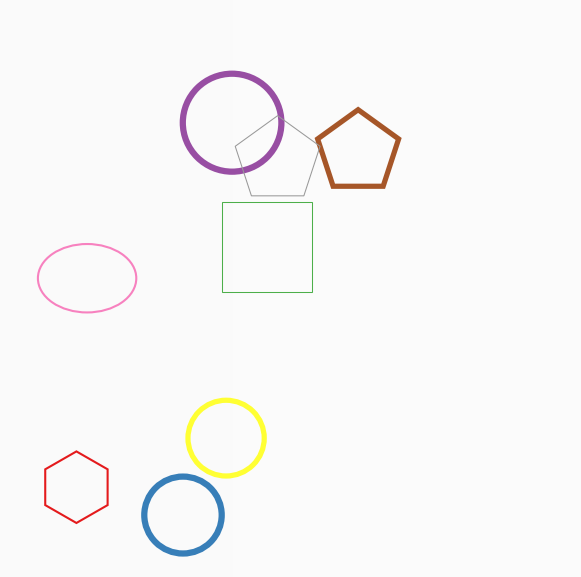[{"shape": "hexagon", "thickness": 1, "radius": 0.31, "center": [0.131, 0.155]}, {"shape": "circle", "thickness": 3, "radius": 0.33, "center": [0.315, 0.107]}, {"shape": "square", "thickness": 0.5, "radius": 0.39, "center": [0.46, 0.571]}, {"shape": "circle", "thickness": 3, "radius": 0.42, "center": [0.399, 0.787]}, {"shape": "circle", "thickness": 2.5, "radius": 0.33, "center": [0.389, 0.24]}, {"shape": "pentagon", "thickness": 2.5, "radius": 0.37, "center": [0.616, 0.736]}, {"shape": "oval", "thickness": 1, "radius": 0.42, "center": [0.15, 0.517]}, {"shape": "pentagon", "thickness": 0.5, "radius": 0.38, "center": [0.478, 0.722]}]